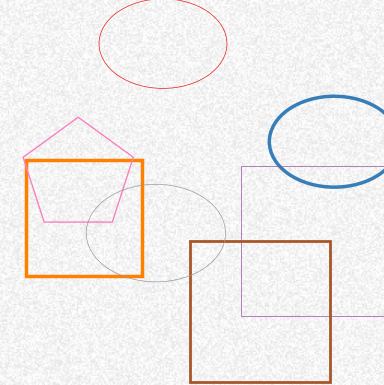[{"shape": "oval", "thickness": 0.5, "radius": 0.83, "center": [0.423, 0.887]}, {"shape": "oval", "thickness": 2.5, "radius": 0.84, "center": [0.868, 0.632]}, {"shape": "square", "thickness": 0.5, "radius": 0.98, "center": [0.821, 0.375]}, {"shape": "square", "thickness": 2.5, "radius": 0.75, "center": [0.218, 0.434]}, {"shape": "square", "thickness": 2, "radius": 0.91, "center": [0.675, 0.19]}, {"shape": "pentagon", "thickness": 1, "radius": 0.75, "center": [0.203, 0.545]}, {"shape": "oval", "thickness": 0.5, "radius": 0.9, "center": [0.405, 0.395]}]